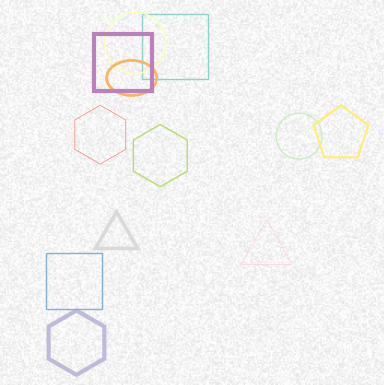[{"shape": "square", "thickness": 1, "radius": 0.42, "center": [0.455, 0.879]}, {"shape": "circle", "thickness": 1, "radius": 0.4, "center": [0.351, 0.889]}, {"shape": "hexagon", "thickness": 3, "radius": 0.42, "center": [0.199, 0.11]}, {"shape": "hexagon", "thickness": 0.5, "radius": 0.38, "center": [0.26, 0.65]}, {"shape": "square", "thickness": 1, "radius": 0.37, "center": [0.193, 0.269]}, {"shape": "oval", "thickness": 2, "radius": 0.32, "center": [0.342, 0.798]}, {"shape": "hexagon", "thickness": 1, "radius": 0.4, "center": [0.416, 0.596]}, {"shape": "triangle", "thickness": 0.5, "radius": 0.38, "center": [0.693, 0.352]}, {"shape": "triangle", "thickness": 2.5, "radius": 0.32, "center": [0.303, 0.386]}, {"shape": "square", "thickness": 3, "radius": 0.37, "center": [0.319, 0.837]}, {"shape": "circle", "thickness": 1, "radius": 0.3, "center": [0.777, 0.646]}, {"shape": "pentagon", "thickness": 1.5, "radius": 0.37, "center": [0.886, 0.652]}]